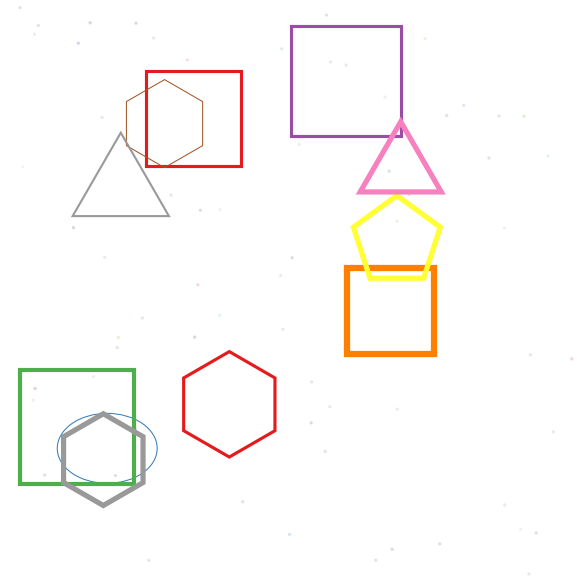[{"shape": "square", "thickness": 1.5, "radius": 0.41, "center": [0.335, 0.794]}, {"shape": "hexagon", "thickness": 1.5, "radius": 0.46, "center": [0.397, 0.299]}, {"shape": "oval", "thickness": 0.5, "radius": 0.43, "center": [0.186, 0.223]}, {"shape": "square", "thickness": 2, "radius": 0.49, "center": [0.133, 0.26]}, {"shape": "square", "thickness": 1.5, "radius": 0.48, "center": [0.599, 0.859]}, {"shape": "square", "thickness": 3, "radius": 0.37, "center": [0.676, 0.46]}, {"shape": "pentagon", "thickness": 2.5, "radius": 0.4, "center": [0.687, 0.581]}, {"shape": "hexagon", "thickness": 0.5, "radius": 0.38, "center": [0.285, 0.785]}, {"shape": "triangle", "thickness": 2.5, "radius": 0.41, "center": [0.694, 0.707]}, {"shape": "triangle", "thickness": 1, "radius": 0.48, "center": [0.209, 0.673]}, {"shape": "hexagon", "thickness": 2.5, "radius": 0.4, "center": [0.179, 0.203]}]